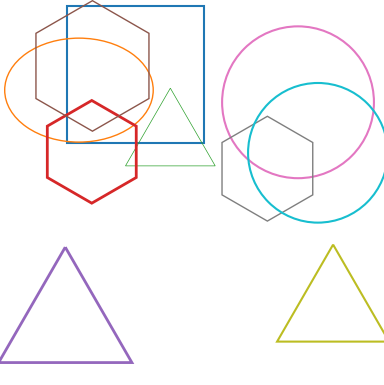[{"shape": "square", "thickness": 1.5, "radius": 0.89, "center": [0.353, 0.807]}, {"shape": "oval", "thickness": 1, "radius": 0.96, "center": [0.205, 0.766]}, {"shape": "triangle", "thickness": 0.5, "radius": 0.67, "center": [0.442, 0.636]}, {"shape": "hexagon", "thickness": 2, "radius": 0.67, "center": [0.238, 0.606]}, {"shape": "triangle", "thickness": 2, "radius": 1.0, "center": [0.17, 0.158]}, {"shape": "hexagon", "thickness": 1, "radius": 0.85, "center": [0.24, 0.829]}, {"shape": "circle", "thickness": 1.5, "radius": 0.99, "center": [0.774, 0.734]}, {"shape": "hexagon", "thickness": 1, "radius": 0.68, "center": [0.695, 0.562]}, {"shape": "triangle", "thickness": 1.5, "radius": 0.84, "center": [0.865, 0.197]}, {"shape": "circle", "thickness": 1.5, "radius": 0.91, "center": [0.826, 0.603]}]